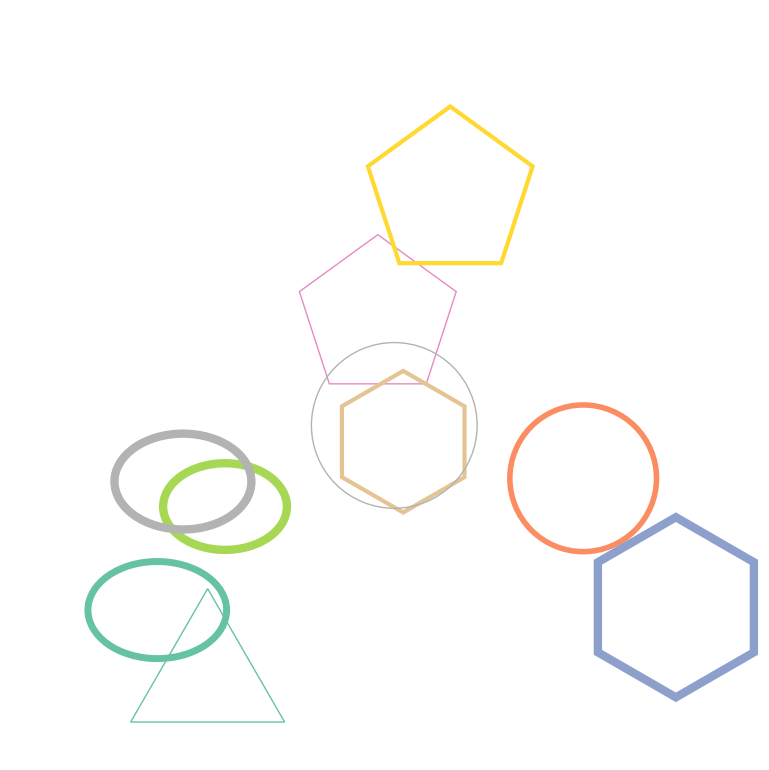[{"shape": "triangle", "thickness": 0.5, "radius": 0.58, "center": [0.27, 0.12]}, {"shape": "oval", "thickness": 2.5, "radius": 0.45, "center": [0.204, 0.208]}, {"shape": "circle", "thickness": 2, "radius": 0.48, "center": [0.757, 0.379]}, {"shape": "hexagon", "thickness": 3, "radius": 0.58, "center": [0.878, 0.211]}, {"shape": "pentagon", "thickness": 0.5, "radius": 0.54, "center": [0.491, 0.588]}, {"shape": "oval", "thickness": 3, "radius": 0.4, "center": [0.292, 0.342]}, {"shape": "pentagon", "thickness": 1.5, "radius": 0.56, "center": [0.585, 0.749]}, {"shape": "hexagon", "thickness": 1.5, "radius": 0.46, "center": [0.524, 0.426]}, {"shape": "oval", "thickness": 3, "radius": 0.44, "center": [0.238, 0.375]}, {"shape": "circle", "thickness": 0.5, "radius": 0.54, "center": [0.512, 0.447]}]